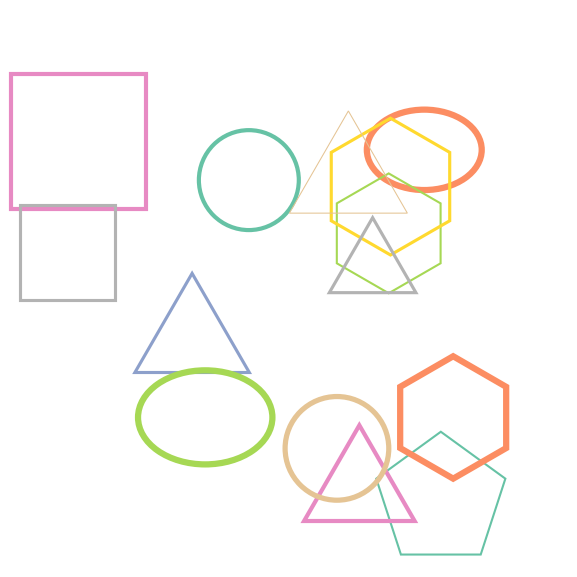[{"shape": "pentagon", "thickness": 1, "radius": 0.59, "center": [0.763, 0.134]}, {"shape": "circle", "thickness": 2, "radius": 0.43, "center": [0.431, 0.687]}, {"shape": "oval", "thickness": 3, "radius": 0.5, "center": [0.735, 0.74]}, {"shape": "hexagon", "thickness": 3, "radius": 0.53, "center": [0.785, 0.276]}, {"shape": "triangle", "thickness": 1.5, "radius": 0.57, "center": [0.333, 0.411]}, {"shape": "triangle", "thickness": 2, "radius": 0.55, "center": [0.622, 0.152]}, {"shape": "square", "thickness": 2, "radius": 0.59, "center": [0.136, 0.754]}, {"shape": "oval", "thickness": 3, "radius": 0.58, "center": [0.355, 0.276]}, {"shape": "hexagon", "thickness": 1, "radius": 0.52, "center": [0.673, 0.595]}, {"shape": "hexagon", "thickness": 1.5, "radius": 0.59, "center": [0.676, 0.676]}, {"shape": "circle", "thickness": 2.5, "radius": 0.45, "center": [0.583, 0.223]}, {"shape": "triangle", "thickness": 0.5, "radius": 0.59, "center": [0.603, 0.689]}, {"shape": "triangle", "thickness": 1.5, "radius": 0.43, "center": [0.645, 0.536]}, {"shape": "square", "thickness": 1.5, "radius": 0.41, "center": [0.117, 0.562]}]